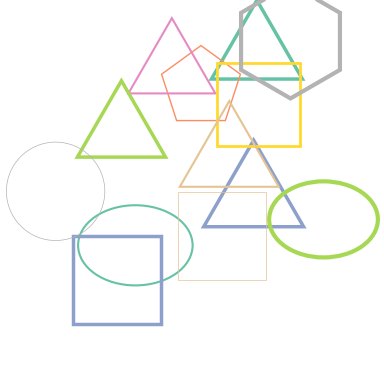[{"shape": "triangle", "thickness": 2.5, "radius": 0.68, "center": [0.667, 0.863]}, {"shape": "oval", "thickness": 1.5, "radius": 0.74, "center": [0.352, 0.363]}, {"shape": "pentagon", "thickness": 1, "radius": 0.54, "center": [0.522, 0.774]}, {"shape": "square", "thickness": 2.5, "radius": 0.57, "center": [0.304, 0.274]}, {"shape": "triangle", "thickness": 2.5, "radius": 0.75, "center": [0.659, 0.486]}, {"shape": "triangle", "thickness": 1.5, "radius": 0.65, "center": [0.446, 0.823]}, {"shape": "oval", "thickness": 3, "radius": 0.71, "center": [0.84, 0.43]}, {"shape": "triangle", "thickness": 2.5, "radius": 0.66, "center": [0.315, 0.658]}, {"shape": "square", "thickness": 2, "radius": 0.54, "center": [0.671, 0.729]}, {"shape": "square", "thickness": 0.5, "radius": 0.57, "center": [0.577, 0.386]}, {"shape": "triangle", "thickness": 1.5, "radius": 0.74, "center": [0.596, 0.589]}, {"shape": "circle", "thickness": 0.5, "radius": 0.64, "center": [0.144, 0.503]}, {"shape": "hexagon", "thickness": 3, "radius": 0.74, "center": [0.755, 0.893]}]